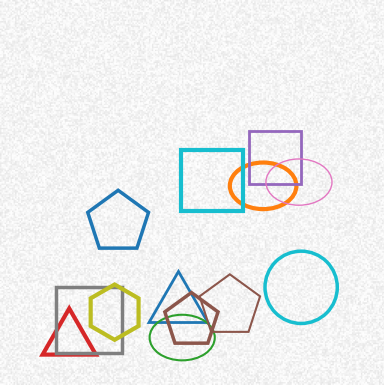[{"shape": "triangle", "thickness": 2, "radius": 0.44, "center": [0.464, 0.206]}, {"shape": "pentagon", "thickness": 2.5, "radius": 0.42, "center": [0.307, 0.423]}, {"shape": "oval", "thickness": 3, "radius": 0.43, "center": [0.683, 0.517]}, {"shape": "oval", "thickness": 1.5, "radius": 0.42, "center": [0.473, 0.123]}, {"shape": "triangle", "thickness": 3, "radius": 0.4, "center": [0.18, 0.119]}, {"shape": "square", "thickness": 2, "radius": 0.34, "center": [0.714, 0.591]}, {"shape": "pentagon", "thickness": 1.5, "radius": 0.41, "center": [0.597, 0.205]}, {"shape": "pentagon", "thickness": 2.5, "radius": 0.36, "center": [0.497, 0.167]}, {"shape": "oval", "thickness": 1, "radius": 0.43, "center": [0.776, 0.527]}, {"shape": "square", "thickness": 2.5, "radius": 0.43, "center": [0.231, 0.169]}, {"shape": "hexagon", "thickness": 3, "radius": 0.36, "center": [0.298, 0.189]}, {"shape": "square", "thickness": 3, "radius": 0.4, "center": [0.551, 0.531]}, {"shape": "circle", "thickness": 2.5, "radius": 0.47, "center": [0.782, 0.254]}]